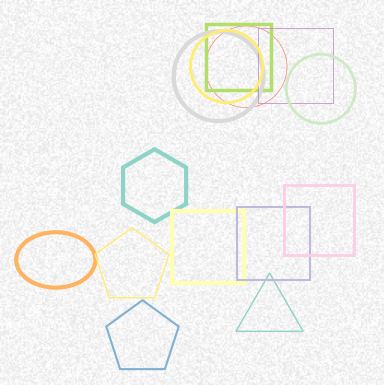[{"shape": "triangle", "thickness": 1, "radius": 0.5, "center": [0.7, 0.19]}, {"shape": "hexagon", "thickness": 3, "radius": 0.47, "center": [0.402, 0.518]}, {"shape": "square", "thickness": 3, "radius": 0.47, "center": [0.541, 0.358]}, {"shape": "square", "thickness": 1.5, "radius": 0.48, "center": [0.711, 0.367]}, {"shape": "circle", "thickness": 0.5, "radius": 0.53, "center": [0.639, 0.827]}, {"shape": "pentagon", "thickness": 1.5, "radius": 0.49, "center": [0.37, 0.121]}, {"shape": "oval", "thickness": 3, "radius": 0.51, "center": [0.145, 0.325]}, {"shape": "square", "thickness": 2.5, "radius": 0.43, "center": [0.619, 0.852]}, {"shape": "square", "thickness": 2, "radius": 0.46, "center": [0.829, 0.429]}, {"shape": "circle", "thickness": 3, "radius": 0.58, "center": [0.568, 0.802]}, {"shape": "square", "thickness": 0.5, "radius": 0.49, "center": [0.768, 0.83]}, {"shape": "circle", "thickness": 2, "radius": 0.45, "center": [0.833, 0.769]}, {"shape": "pentagon", "thickness": 1, "radius": 0.5, "center": [0.343, 0.308]}, {"shape": "circle", "thickness": 2, "radius": 0.47, "center": [0.589, 0.827]}]